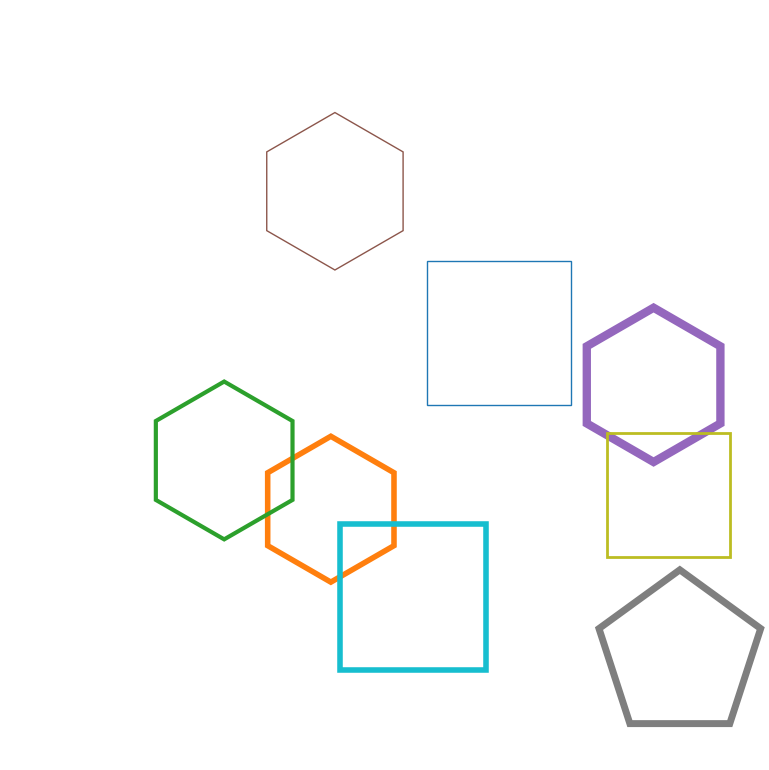[{"shape": "square", "thickness": 0.5, "radius": 0.47, "center": [0.648, 0.567]}, {"shape": "hexagon", "thickness": 2, "radius": 0.47, "center": [0.43, 0.339]}, {"shape": "hexagon", "thickness": 1.5, "radius": 0.51, "center": [0.291, 0.402]}, {"shape": "hexagon", "thickness": 3, "radius": 0.5, "center": [0.849, 0.5]}, {"shape": "hexagon", "thickness": 0.5, "radius": 0.51, "center": [0.435, 0.752]}, {"shape": "pentagon", "thickness": 2.5, "radius": 0.55, "center": [0.883, 0.15]}, {"shape": "square", "thickness": 1, "radius": 0.4, "center": [0.868, 0.357]}, {"shape": "square", "thickness": 2, "radius": 0.47, "center": [0.536, 0.225]}]